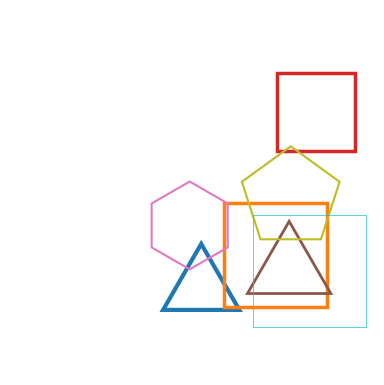[{"shape": "triangle", "thickness": 3, "radius": 0.57, "center": [0.523, 0.252]}, {"shape": "square", "thickness": 2.5, "radius": 0.67, "center": [0.716, 0.337]}, {"shape": "square", "thickness": 2.5, "radius": 0.51, "center": [0.82, 0.708]}, {"shape": "triangle", "thickness": 2, "radius": 0.63, "center": [0.751, 0.3]}, {"shape": "hexagon", "thickness": 1.5, "radius": 0.57, "center": [0.493, 0.414]}, {"shape": "pentagon", "thickness": 1.5, "radius": 0.67, "center": [0.755, 0.486]}, {"shape": "square", "thickness": 0.5, "radius": 0.73, "center": [0.804, 0.296]}]